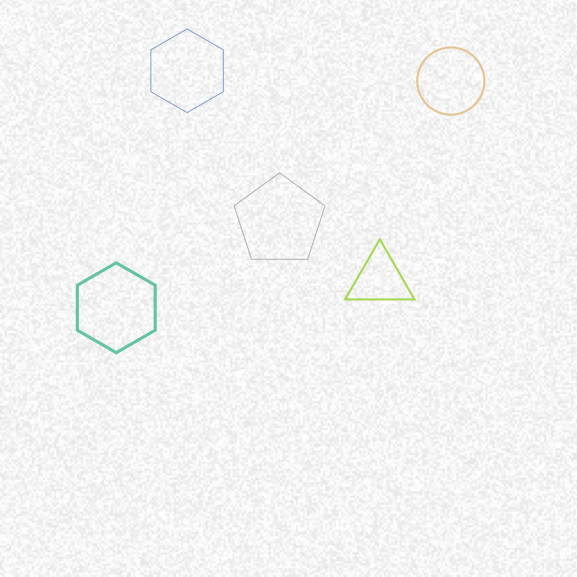[{"shape": "hexagon", "thickness": 1.5, "radius": 0.39, "center": [0.201, 0.466]}, {"shape": "hexagon", "thickness": 0.5, "radius": 0.36, "center": [0.324, 0.877]}, {"shape": "triangle", "thickness": 1, "radius": 0.35, "center": [0.658, 0.515]}, {"shape": "circle", "thickness": 1, "radius": 0.29, "center": [0.781, 0.859]}, {"shape": "pentagon", "thickness": 0.5, "radius": 0.41, "center": [0.484, 0.617]}]